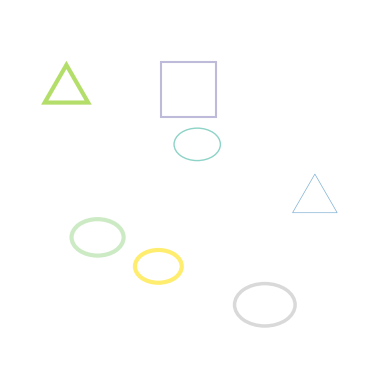[{"shape": "oval", "thickness": 1, "radius": 0.3, "center": [0.512, 0.625]}, {"shape": "square", "thickness": 1.5, "radius": 0.36, "center": [0.491, 0.768]}, {"shape": "triangle", "thickness": 0.5, "radius": 0.33, "center": [0.818, 0.481]}, {"shape": "triangle", "thickness": 3, "radius": 0.33, "center": [0.173, 0.766]}, {"shape": "oval", "thickness": 2.5, "radius": 0.39, "center": [0.688, 0.208]}, {"shape": "oval", "thickness": 3, "radius": 0.34, "center": [0.253, 0.383]}, {"shape": "oval", "thickness": 3, "radius": 0.3, "center": [0.411, 0.308]}]